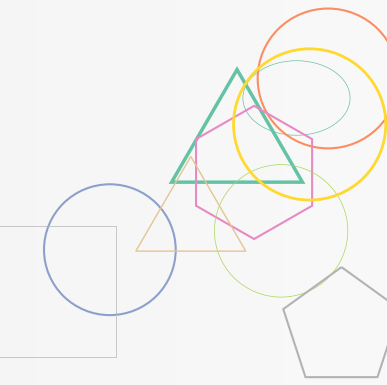[{"shape": "oval", "thickness": 0.5, "radius": 0.69, "center": [0.765, 0.745]}, {"shape": "triangle", "thickness": 2.5, "radius": 0.97, "center": [0.612, 0.624]}, {"shape": "circle", "thickness": 1.5, "radius": 0.91, "center": [0.847, 0.796]}, {"shape": "circle", "thickness": 1.5, "radius": 0.85, "center": [0.283, 0.351]}, {"shape": "hexagon", "thickness": 1.5, "radius": 0.86, "center": [0.656, 0.552]}, {"shape": "circle", "thickness": 0.5, "radius": 0.86, "center": [0.725, 0.4]}, {"shape": "circle", "thickness": 2, "radius": 0.98, "center": [0.799, 0.677]}, {"shape": "triangle", "thickness": 1, "radius": 0.82, "center": [0.492, 0.43]}, {"shape": "square", "thickness": 0.5, "radius": 0.85, "center": [0.129, 0.242]}, {"shape": "pentagon", "thickness": 1.5, "radius": 0.79, "center": [0.881, 0.148]}]